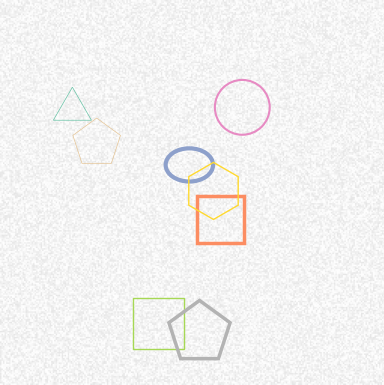[{"shape": "triangle", "thickness": 0.5, "radius": 0.29, "center": [0.188, 0.716]}, {"shape": "square", "thickness": 2.5, "radius": 0.31, "center": [0.572, 0.43]}, {"shape": "oval", "thickness": 3, "radius": 0.31, "center": [0.492, 0.572]}, {"shape": "circle", "thickness": 1.5, "radius": 0.36, "center": [0.629, 0.721]}, {"shape": "square", "thickness": 1, "radius": 0.33, "center": [0.412, 0.16]}, {"shape": "hexagon", "thickness": 1, "radius": 0.37, "center": [0.554, 0.504]}, {"shape": "pentagon", "thickness": 0.5, "radius": 0.32, "center": [0.251, 0.628]}, {"shape": "pentagon", "thickness": 2.5, "radius": 0.42, "center": [0.518, 0.136]}]